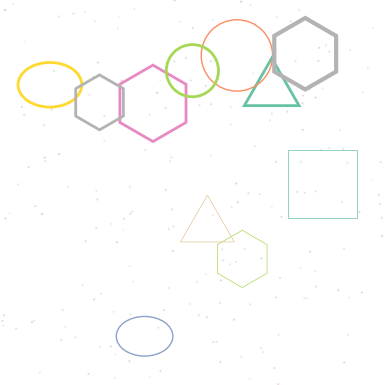[{"shape": "square", "thickness": 0.5, "radius": 0.45, "center": [0.837, 0.522]}, {"shape": "triangle", "thickness": 2, "radius": 0.41, "center": [0.706, 0.767]}, {"shape": "circle", "thickness": 1, "radius": 0.46, "center": [0.615, 0.856]}, {"shape": "oval", "thickness": 1, "radius": 0.37, "center": [0.376, 0.127]}, {"shape": "hexagon", "thickness": 2, "radius": 0.5, "center": [0.397, 0.732]}, {"shape": "circle", "thickness": 2, "radius": 0.34, "center": [0.5, 0.816]}, {"shape": "hexagon", "thickness": 0.5, "radius": 0.37, "center": [0.629, 0.327]}, {"shape": "oval", "thickness": 2, "radius": 0.41, "center": [0.13, 0.78]}, {"shape": "triangle", "thickness": 0.5, "radius": 0.4, "center": [0.539, 0.412]}, {"shape": "hexagon", "thickness": 2, "radius": 0.36, "center": [0.259, 0.734]}, {"shape": "hexagon", "thickness": 3, "radius": 0.46, "center": [0.793, 0.86]}]